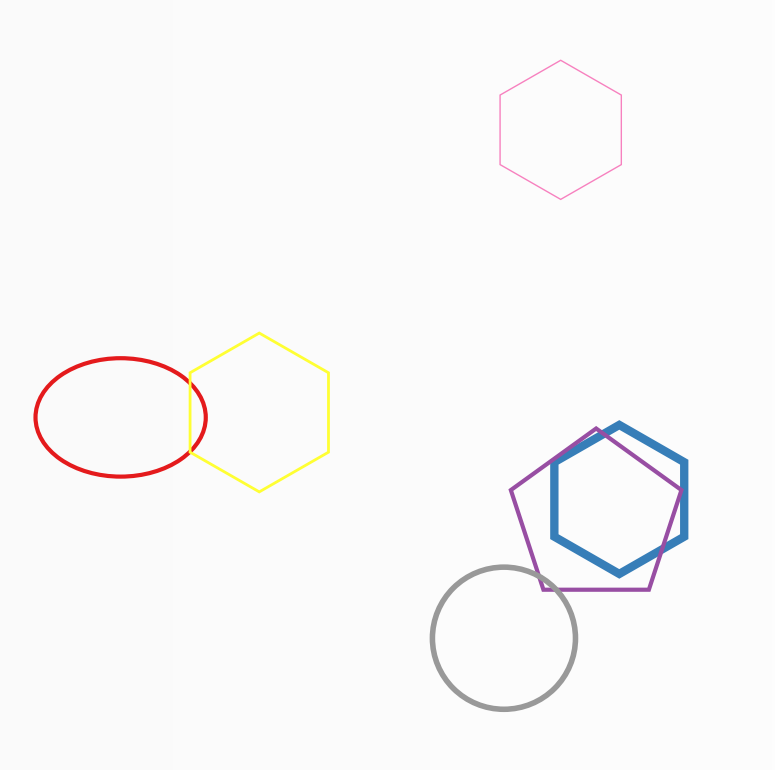[{"shape": "oval", "thickness": 1.5, "radius": 0.55, "center": [0.156, 0.458]}, {"shape": "hexagon", "thickness": 3, "radius": 0.48, "center": [0.799, 0.351]}, {"shape": "pentagon", "thickness": 1.5, "radius": 0.58, "center": [0.769, 0.328]}, {"shape": "hexagon", "thickness": 1, "radius": 0.52, "center": [0.335, 0.464]}, {"shape": "hexagon", "thickness": 0.5, "radius": 0.45, "center": [0.723, 0.831]}, {"shape": "circle", "thickness": 2, "radius": 0.46, "center": [0.65, 0.171]}]